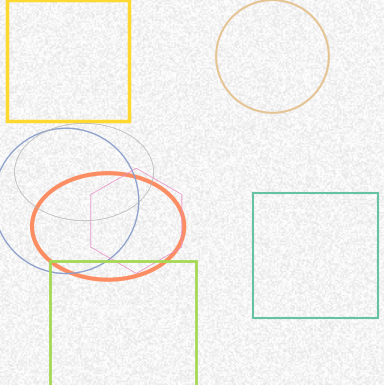[{"shape": "square", "thickness": 1.5, "radius": 0.81, "center": [0.819, 0.336]}, {"shape": "oval", "thickness": 3, "radius": 0.99, "center": [0.281, 0.412]}, {"shape": "circle", "thickness": 1, "radius": 0.94, "center": [0.172, 0.478]}, {"shape": "hexagon", "thickness": 0.5, "radius": 0.68, "center": [0.354, 0.426]}, {"shape": "square", "thickness": 2, "radius": 0.95, "center": [0.32, 0.132]}, {"shape": "square", "thickness": 2.5, "radius": 0.79, "center": [0.177, 0.843]}, {"shape": "circle", "thickness": 1.5, "radius": 0.73, "center": [0.708, 0.853]}, {"shape": "oval", "thickness": 0.5, "radius": 0.9, "center": [0.218, 0.553]}]